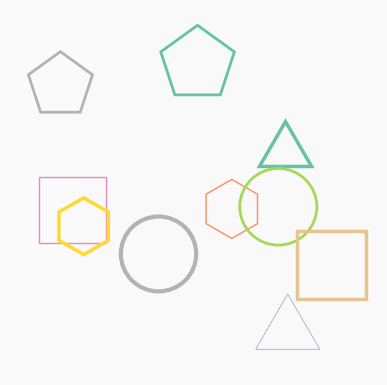[{"shape": "pentagon", "thickness": 2, "radius": 0.5, "center": [0.51, 0.834]}, {"shape": "triangle", "thickness": 2.5, "radius": 0.39, "center": [0.737, 0.606]}, {"shape": "hexagon", "thickness": 1, "radius": 0.38, "center": [0.598, 0.457]}, {"shape": "triangle", "thickness": 0.5, "radius": 0.48, "center": [0.742, 0.141]}, {"shape": "square", "thickness": 1, "radius": 0.43, "center": [0.188, 0.455]}, {"shape": "circle", "thickness": 2, "radius": 0.5, "center": [0.718, 0.463]}, {"shape": "hexagon", "thickness": 2.5, "radius": 0.37, "center": [0.216, 0.413]}, {"shape": "square", "thickness": 2.5, "radius": 0.44, "center": [0.855, 0.312]}, {"shape": "circle", "thickness": 3, "radius": 0.49, "center": [0.409, 0.34]}, {"shape": "pentagon", "thickness": 2, "radius": 0.43, "center": [0.156, 0.779]}]